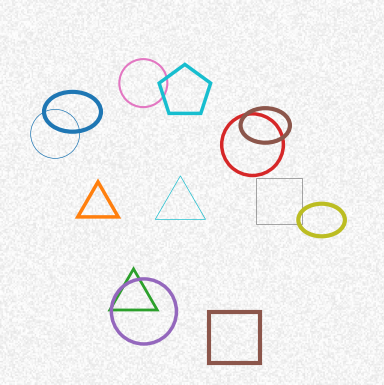[{"shape": "circle", "thickness": 0.5, "radius": 0.32, "center": [0.143, 0.652]}, {"shape": "oval", "thickness": 3, "radius": 0.37, "center": [0.188, 0.71]}, {"shape": "triangle", "thickness": 2.5, "radius": 0.3, "center": [0.255, 0.467]}, {"shape": "triangle", "thickness": 2, "radius": 0.36, "center": [0.347, 0.23]}, {"shape": "circle", "thickness": 2.5, "radius": 0.4, "center": [0.656, 0.624]}, {"shape": "circle", "thickness": 2.5, "radius": 0.42, "center": [0.374, 0.191]}, {"shape": "oval", "thickness": 3, "radius": 0.32, "center": [0.689, 0.674]}, {"shape": "square", "thickness": 3, "radius": 0.33, "center": [0.61, 0.123]}, {"shape": "circle", "thickness": 1.5, "radius": 0.31, "center": [0.372, 0.784]}, {"shape": "square", "thickness": 0.5, "radius": 0.3, "center": [0.725, 0.479]}, {"shape": "oval", "thickness": 3, "radius": 0.3, "center": [0.835, 0.429]}, {"shape": "triangle", "thickness": 0.5, "radius": 0.38, "center": [0.469, 0.468]}, {"shape": "pentagon", "thickness": 2.5, "radius": 0.35, "center": [0.48, 0.762]}]